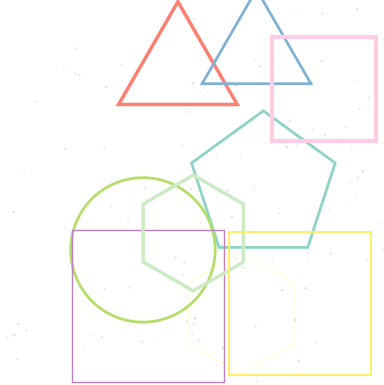[{"shape": "pentagon", "thickness": 2, "radius": 0.98, "center": [0.684, 0.516]}, {"shape": "hexagon", "thickness": 0.5, "radius": 0.79, "center": [0.627, 0.186]}, {"shape": "triangle", "thickness": 2.5, "radius": 0.89, "center": [0.462, 0.818]}, {"shape": "triangle", "thickness": 2, "radius": 0.82, "center": [0.666, 0.864]}, {"shape": "circle", "thickness": 2, "radius": 0.94, "center": [0.371, 0.351]}, {"shape": "square", "thickness": 3, "radius": 0.68, "center": [0.842, 0.769]}, {"shape": "square", "thickness": 1, "radius": 0.99, "center": [0.384, 0.205]}, {"shape": "hexagon", "thickness": 2.5, "radius": 0.75, "center": [0.502, 0.395]}, {"shape": "square", "thickness": 1.5, "radius": 0.93, "center": [0.779, 0.211]}]